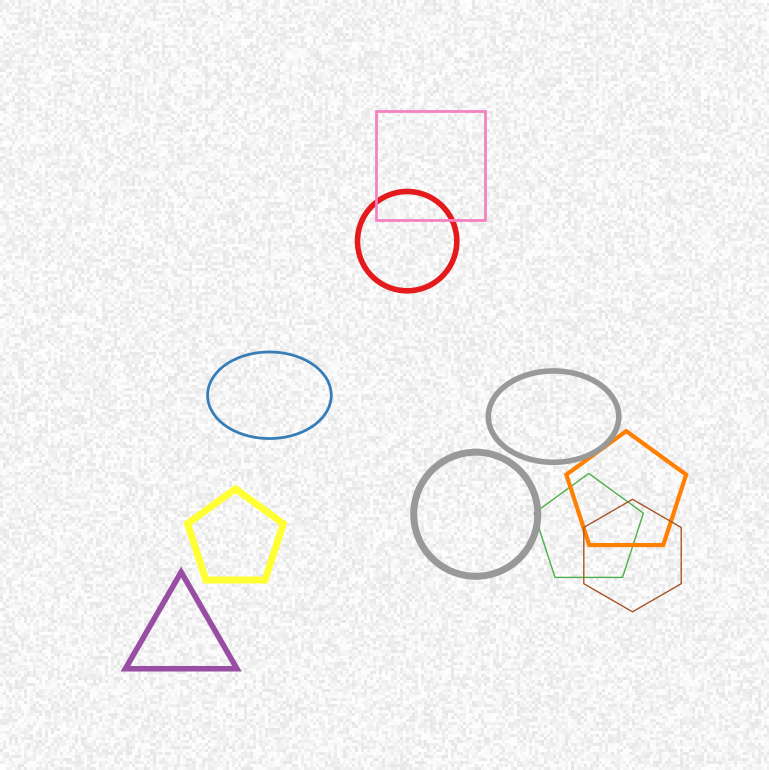[{"shape": "circle", "thickness": 2, "radius": 0.32, "center": [0.529, 0.687]}, {"shape": "oval", "thickness": 1, "radius": 0.4, "center": [0.35, 0.487]}, {"shape": "pentagon", "thickness": 0.5, "radius": 0.37, "center": [0.765, 0.31]}, {"shape": "triangle", "thickness": 2, "radius": 0.42, "center": [0.235, 0.173]}, {"shape": "pentagon", "thickness": 1.5, "radius": 0.41, "center": [0.813, 0.358]}, {"shape": "pentagon", "thickness": 2.5, "radius": 0.33, "center": [0.306, 0.3]}, {"shape": "hexagon", "thickness": 0.5, "radius": 0.37, "center": [0.821, 0.278]}, {"shape": "square", "thickness": 1, "radius": 0.35, "center": [0.559, 0.785]}, {"shape": "circle", "thickness": 2.5, "radius": 0.4, "center": [0.618, 0.332]}, {"shape": "oval", "thickness": 2, "radius": 0.42, "center": [0.719, 0.459]}]